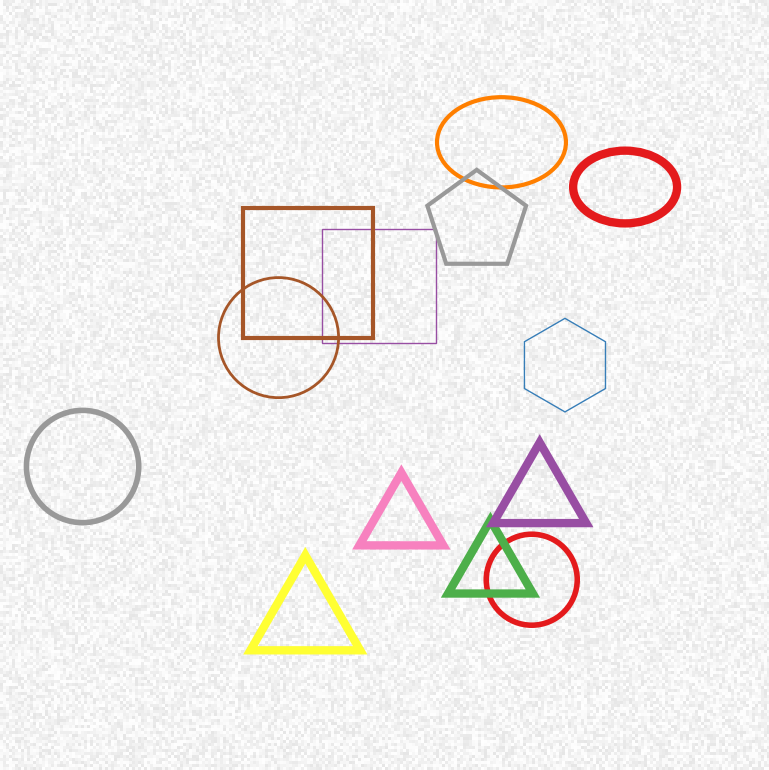[{"shape": "oval", "thickness": 3, "radius": 0.34, "center": [0.812, 0.757]}, {"shape": "circle", "thickness": 2, "radius": 0.3, "center": [0.691, 0.247]}, {"shape": "hexagon", "thickness": 0.5, "radius": 0.3, "center": [0.734, 0.526]}, {"shape": "triangle", "thickness": 3, "radius": 0.32, "center": [0.637, 0.261]}, {"shape": "triangle", "thickness": 3, "radius": 0.35, "center": [0.701, 0.356]}, {"shape": "square", "thickness": 0.5, "radius": 0.37, "center": [0.492, 0.629]}, {"shape": "oval", "thickness": 1.5, "radius": 0.42, "center": [0.651, 0.815]}, {"shape": "triangle", "thickness": 3, "radius": 0.41, "center": [0.396, 0.197]}, {"shape": "circle", "thickness": 1, "radius": 0.39, "center": [0.362, 0.562]}, {"shape": "square", "thickness": 1.5, "radius": 0.42, "center": [0.399, 0.646]}, {"shape": "triangle", "thickness": 3, "radius": 0.31, "center": [0.521, 0.323]}, {"shape": "circle", "thickness": 2, "radius": 0.36, "center": [0.107, 0.394]}, {"shape": "pentagon", "thickness": 1.5, "radius": 0.34, "center": [0.619, 0.712]}]